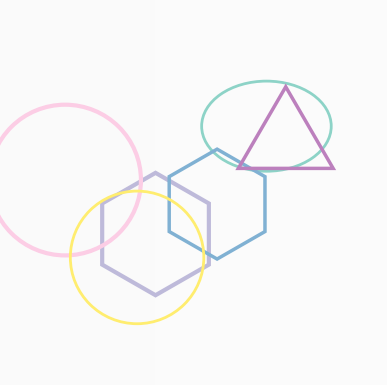[{"shape": "oval", "thickness": 2, "radius": 0.84, "center": [0.688, 0.672]}, {"shape": "hexagon", "thickness": 3, "radius": 0.79, "center": [0.401, 0.392]}, {"shape": "hexagon", "thickness": 2.5, "radius": 0.71, "center": [0.56, 0.47]}, {"shape": "circle", "thickness": 3, "radius": 0.98, "center": [0.168, 0.532]}, {"shape": "triangle", "thickness": 2.5, "radius": 0.71, "center": [0.737, 0.633]}, {"shape": "circle", "thickness": 2, "radius": 0.86, "center": [0.354, 0.331]}]